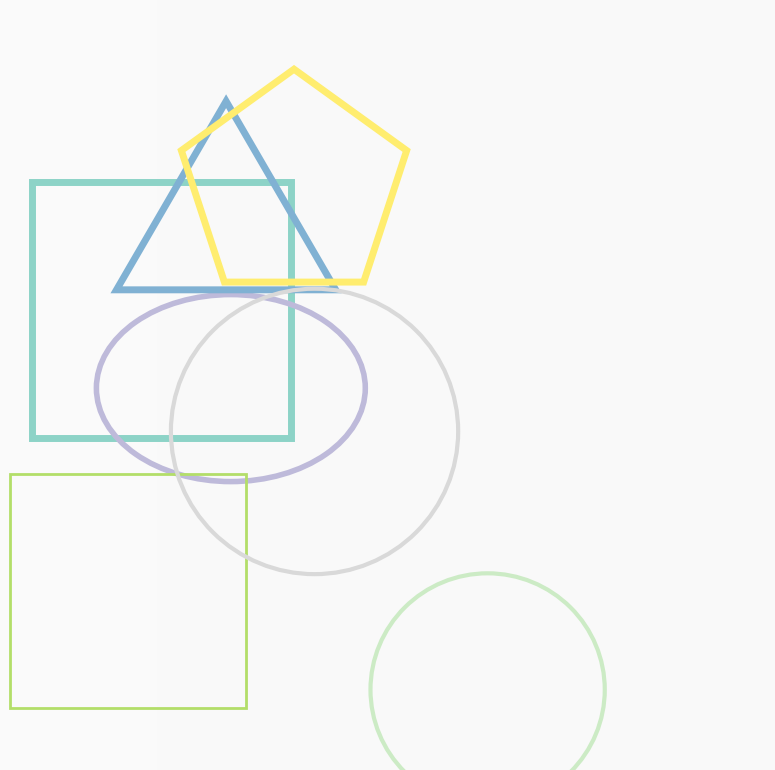[{"shape": "square", "thickness": 2.5, "radius": 0.83, "center": [0.209, 0.597]}, {"shape": "oval", "thickness": 2, "radius": 0.87, "center": [0.298, 0.496]}, {"shape": "triangle", "thickness": 2.5, "radius": 0.82, "center": [0.292, 0.705]}, {"shape": "square", "thickness": 1, "radius": 0.76, "center": [0.165, 0.232]}, {"shape": "circle", "thickness": 1.5, "radius": 0.93, "center": [0.406, 0.44]}, {"shape": "circle", "thickness": 1.5, "radius": 0.76, "center": [0.629, 0.104]}, {"shape": "pentagon", "thickness": 2.5, "radius": 0.76, "center": [0.379, 0.757]}]